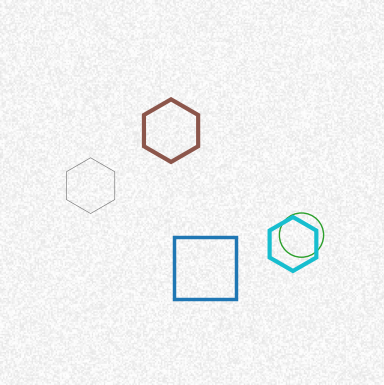[{"shape": "square", "thickness": 2.5, "radius": 0.4, "center": [0.534, 0.304]}, {"shape": "circle", "thickness": 1, "radius": 0.29, "center": [0.783, 0.389]}, {"shape": "hexagon", "thickness": 3, "radius": 0.41, "center": [0.444, 0.661]}, {"shape": "hexagon", "thickness": 0.5, "radius": 0.36, "center": [0.235, 0.518]}, {"shape": "hexagon", "thickness": 3, "radius": 0.35, "center": [0.761, 0.366]}]